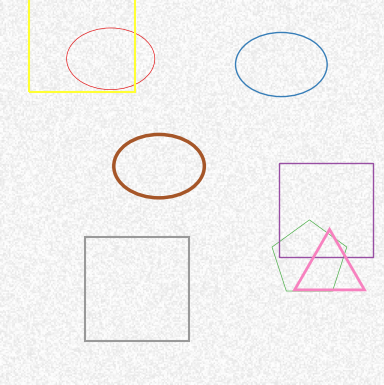[{"shape": "oval", "thickness": 0.5, "radius": 0.57, "center": [0.288, 0.847]}, {"shape": "oval", "thickness": 1, "radius": 0.6, "center": [0.731, 0.832]}, {"shape": "pentagon", "thickness": 0.5, "radius": 0.51, "center": [0.804, 0.327]}, {"shape": "square", "thickness": 1, "radius": 0.61, "center": [0.847, 0.454]}, {"shape": "square", "thickness": 1.5, "radius": 0.68, "center": [0.213, 0.899]}, {"shape": "oval", "thickness": 2.5, "radius": 0.59, "center": [0.413, 0.568]}, {"shape": "triangle", "thickness": 2, "radius": 0.52, "center": [0.856, 0.299]}, {"shape": "square", "thickness": 1.5, "radius": 0.67, "center": [0.356, 0.249]}]